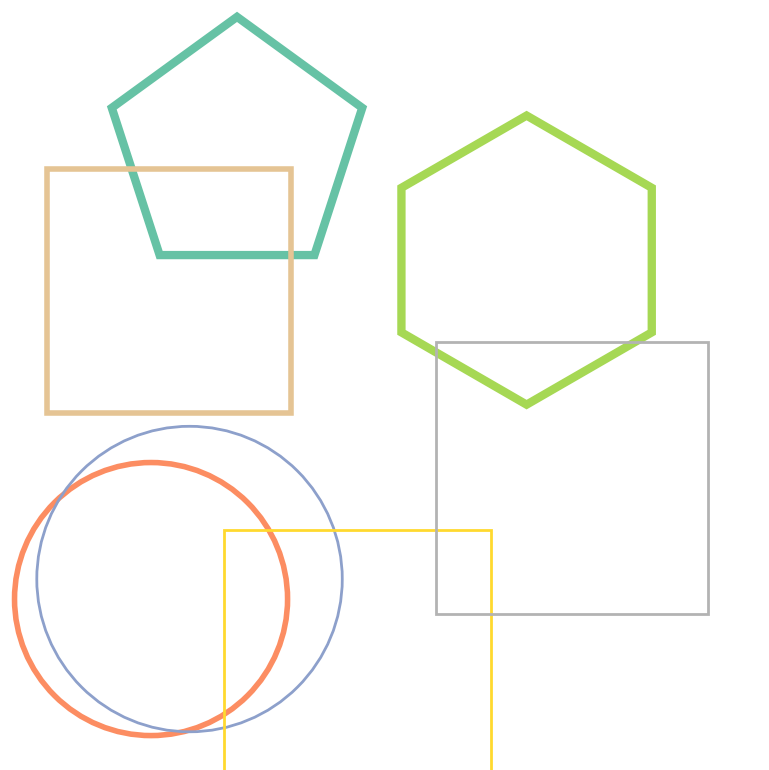[{"shape": "pentagon", "thickness": 3, "radius": 0.86, "center": [0.308, 0.807]}, {"shape": "circle", "thickness": 2, "radius": 0.89, "center": [0.196, 0.222]}, {"shape": "circle", "thickness": 1, "radius": 0.99, "center": [0.246, 0.248]}, {"shape": "hexagon", "thickness": 3, "radius": 0.94, "center": [0.684, 0.662]}, {"shape": "square", "thickness": 1, "radius": 0.87, "center": [0.465, 0.139]}, {"shape": "square", "thickness": 2, "radius": 0.79, "center": [0.22, 0.622]}, {"shape": "square", "thickness": 1, "radius": 0.88, "center": [0.743, 0.379]}]